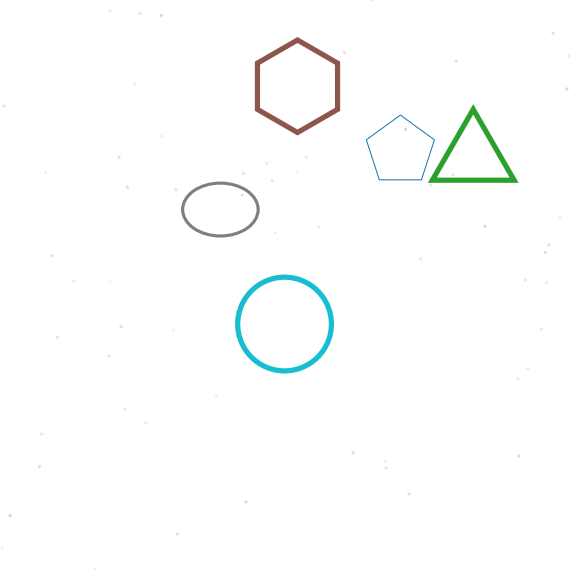[{"shape": "pentagon", "thickness": 0.5, "radius": 0.31, "center": [0.693, 0.738]}, {"shape": "triangle", "thickness": 2.5, "radius": 0.41, "center": [0.819, 0.728]}, {"shape": "hexagon", "thickness": 2.5, "radius": 0.4, "center": [0.515, 0.85]}, {"shape": "oval", "thickness": 1.5, "radius": 0.33, "center": [0.382, 0.636]}, {"shape": "circle", "thickness": 2.5, "radius": 0.41, "center": [0.493, 0.438]}]